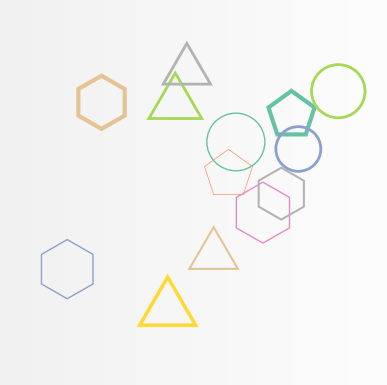[{"shape": "circle", "thickness": 1, "radius": 0.37, "center": [0.609, 0.631]}, {"shape": "pentagon", "thickness": 3, "radius": 0.31, "center": [0.752, 0.701]}, {"shape": "pentagon", "thickness": 0.5, "radius": 0.33, "center": [0.59, 0.547]}, {"shape": "circle", "thickness": 2, "radius": 0.29, "center": [0.77, 0.613]}, {"shape": "hexagon", "thickness": 1, "radius": 0.38, "center": [0.174, 0.301]}, {"shape": "hexagon", "thickness": 1, "radius": 0.4, "center": [0.679, 0.448]}, {"shape": "circle", "thickness": 2, "radius": 0.35, "center": [0.873, 0.763]}, {"shape": "triangle", "thickness": 2, "radius": 0.39, "center": [0.452, 0.732]}, {"shape": "triangle", "thickness": 2.5, "radius": 0.42, "center": [0.433, 0.197]}, {"shape": "triangle", "thickness": 1.5, "radius": 0.36, "center": [0.551, 0.338]}, {"shape": "hexagon", "thickness": 3, "radius": 0.35, "center": [0.262, 0.734]}, {"shape": "hexagon", "thickness": 1.5, "radius": 0.34, "center": [0.726, 0.497]}, {"shape": "triangle", "thickness": 2, "radius": 0.35, "center": [0.482, 0.817]}]